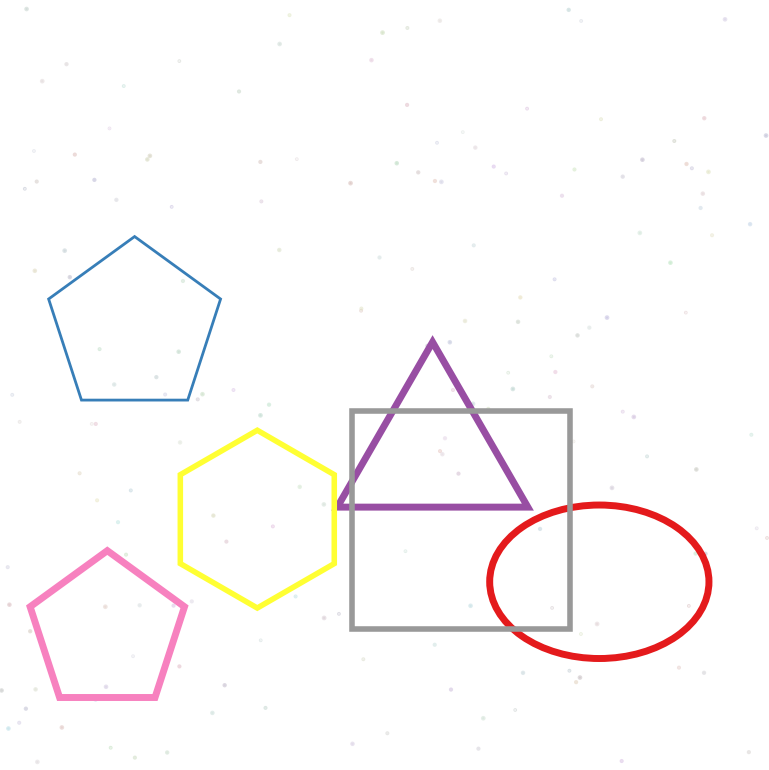[{"shape": "oval", "thickness": 2.5, "radius": 0.71, "center": [0.778, 0.244]}, {"shape": "pentagon", "thickness": 1, "radius": 0.59, "center": [0.175, 0.575]}, {"shape": "triangle", "thickness": 2.5, "radius": 0.71, "center": [0.562, 0.413]}, {"shape": "hexagon", "thickness": 2, "radius": 0.58, "center": [0.334, 0.326]}, {"shape": "pentagon", "thickness": 2.5, "radius": 0.53, "center": [0.139, 0.179]}, {"shape": "square", "thickness": 2, "radius": 0.71, "center": [0.599, 0.325]}]